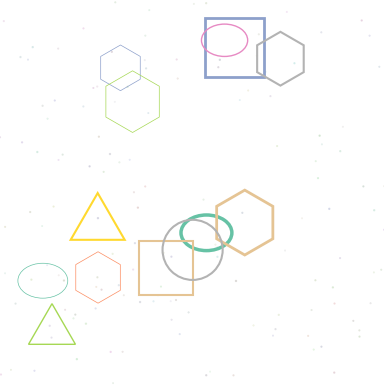[{"shape": "oval", "thickness": 0.5, "radius": 0.32, "center": [0.111, 0.271]}, {"shape": "oval", "thickness": 2.5, "radius": 0.33, "center": [0.536, 0.395]}, {"shape": "hexagon", "thickness": 0.5, "radius": 0.33, "center": [0.255, 0.279]}, {"shape": "square", "thickness": 2, "radius": 0.39, "center": [0.609, 0.876]}, {"shape": "hexagon", "thickness": 0.5, "radius": 0.3, "center": [0.313, 0.824]}, {"shape": "oval", "thickness": 1, "radius": 0.3, "center": [0.583, 0.895]}, {"shape": "triangle", "thickness": 1, "radius": 0.35, "center": [0.135, 0.141]}, {"shape": "hexagon", "thickness": 0.5, "radius": 0.4, "center": [0.344, 0.736]}, {"shape": "triangle", "thickness": 1.5, "radius": 0.4, "center": [0.254, 0.418]}, {"shape": "hexagon", "thickness": 2, "radius": 0.42, "center": [0.636, 0.422]}, {"shape": "square", "thickness": 1.5, "radius": 0.35, "center": [0.432, 0.305]}, {"shape": "hexagon", "thickness": 1.5, "radius": 0.35, "center": [0.728, 0.848]}, {"shape": "circle", "thickness": 1.5, "radius": 0.39, "center": [0.5, 0.351]}]